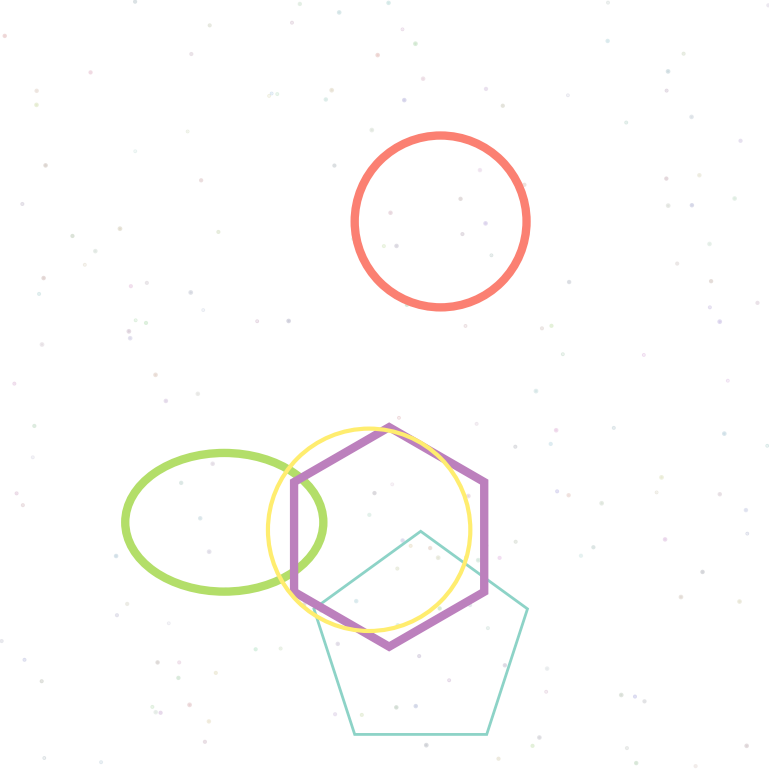[{"shape": "pentagon", "thickness": 1, "radius": 0.73, "center": [0.546, 0.164]}, {"shape": "circle", "thickness": 3, "radius": 0.56, "center": [0.572, 0.712]}, {"shape": "oval", "thickness": 3, "radius": 0.64, "center": [0.291, 0.322]}, {"shape": "hexagon", "thickness": 3, "radius": 0.71, "center": [0.505, 0.303]}, {"shape": "circle", "thickness": 1.5, "radius": 0.66, "center": [0.479, 0.312]}]